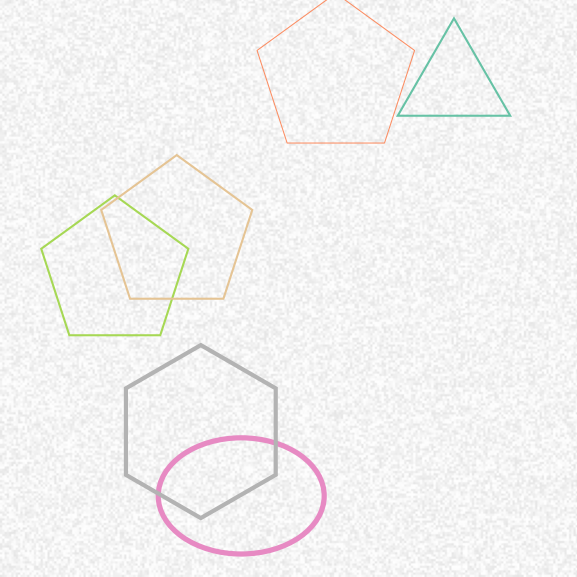[{"shape": "triangle", "thickness": 1, "radius": 0.56, "center": [0.786, 0.855]}, {"shape": "pentagon", "thickness": 0.5, "radius": 0.72, "center": [0.581, 0.867]}, {"shape": "oval", "thickness": 2.5, "radius": 0.72, "center": [0.418, 0.14]}, {"shape": "pentagon", "thickness": 1, "radius": 0.67, "center": [0.199, 0.527]}, {"shape": "pentagon", "thickness": 1, "radius": 0.69, "center": [0.306, 0.593]}, {"shape": "hexagon", "thickness": 2, "radius": 0.75, "center": [0.348, 0.252]}]